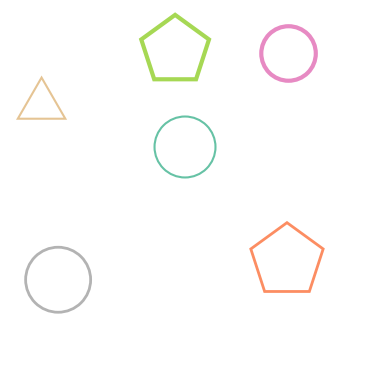[{"shape": "circle", "thickness": 1.5, "radius": 0.4, "center": [0.481, 0.618]}, {"shape": "pentagon", "thickness": 2, "radius": 0.49, "center": [0.745, 0.323]}, {"shape": "circle", "thickness": 3, "radius": 0.35, "center": [0.749, 0.861]}, {"shape": "pentagon", "thickness": 3, "radius": 0.46, "center": [0.455, 0.869]}, {"shape": "triangle", "thickness": 1.5, "radius": 0.36, "center": [0.108, 0.727]}, {"shape": "circle", "thickness": 2, "radius": 0.42, "center": [0.151, 0.273]}]